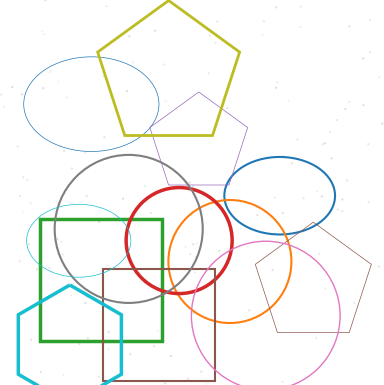[{"shape": "oval", "thickness": 1.5, "radius": 0.72, "center": [0.726, 0.492]}, {"shape": "oval", "thickness": 0.5, "radius": 0.88, "center": [0.237, 0.729]}, {"shape": "circle", "thickness": 1.5, "radius": 0.8, "center": [0.597, 0.321]}, {"shape": "square", "thickness": 2.5, "radius": 0.79, "center": [0.262, 0.274]}, {"shape": "circle", "thickness": 2.5, "radius": 0.69, "center": [0.465, 0.375]}, {"shape": "pentagon", "thickness": 0.5, "radius": 0.67, "center": [0.516, 0.628]}, {"shape": "pentagon", "thickness": 0.5, "radius": 0.79, "center": [0.814, 0.264]}, {"shape": "square", "thickness": 1.5, "radius": 0.73, "center": [0.414, 0.156]}, {"shape": "circle", "thickness": 1, "radius": 0.97, "center": [0.69, 0.18]}, {"shape": "circle", "thickness": 1.5, "radius": 0.96, "center": [0.334, 0.405]}, {"shape": "pentagon", "thickness": 2, "radius": 0.97, "center": [0.438, 0.805]}, {"shape": "hexagon", "thickness": 2.5, "radius": 0.77, "center": [0.181, 0.105]}, {"shape": "oval", "thickness": 0.5, "radius": 0.68, "center": [0.205, 0.375]}]